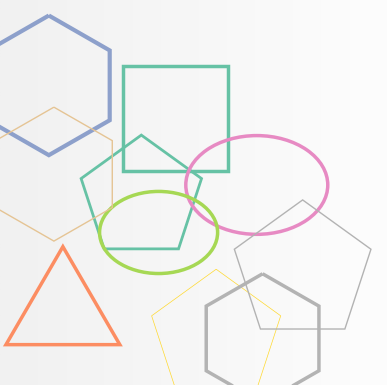[{"shape": "pentagon", "thickness": 2, "radius": 0.82, "center": [0.365, 0.486]}, {"shape": "square", "thickness": 2.5, "radius": 0.68, "center": [0.452, 0.692]}, {"shape": "triangle", "thickness": 2.5, "radius": 0.85, "center": [0.162, 0.19]}, {"shape": "hexagon", "thickness": 3, "radius": 0.91, "center": [0.126, 0.778]}, {"shape": "oval", "thickness": 2.5, "radius": 0.92, "center": [0.663, 0.52]}, {"shape": "oval", "thickness": 2.5, "radius": 0.76, "center": [0.409, 0.396]}, {"shape": "pentagon", "thickness": 0.5, "radius": 0.88, "center": [0.558, 0.126]}, {"shape": "hexagon", "thickness": 1, "radius": 0.87, "center": [0.139, 0.548]}, {"shape": "hexagon", "thickness": 2.5, "radius": 0.84, "center": [0.678, 0.121]}, {"shape": "pentagon", "thickness": 1, "radius": 0.93, "center": [0.781, 0.295]}]